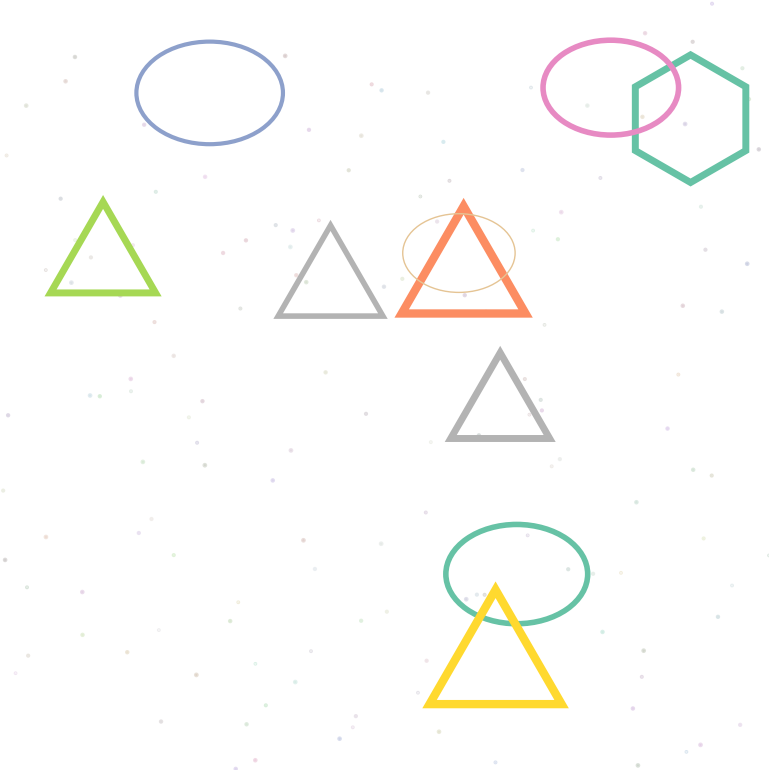[{"shape": "hexagon", "thickness": 2.5, "radius": 0.41, "center": [0.897, 0.846]}, {"shape": "oval", "thickness": 2, "radius": 0.46, "center": [0.671, 0.254]}, {"shape": "triangle", "thickness": 3, "radius": 0.46, "center": [0.602, 0.639]}, {"shape": "oval", "thickness": 1.5, "radius": 0.48, "center": [0.272, 0.879]}, {"shape": "oval", "thickness": 2, "radius": 0.44, "center": [0.793, 0.886]}, {"shape": "triangle", "thickness": 2.5, "radius": 0.39, "center": [0.134, 0.659]}, {"shape": "triangle", "thickness": 3, "radius": 0.5, "center": [0.644, 0.135]}, {"shape": "oval", "thickness": 0.5, "radius": 0.36, "center": [0.596, 0.671]}, {"shape": "triangle", "thickness": 2.5, "radius": 0.37, "center": [0.65, 0.468]}, {"shape": "triangle", "thickness": 2, "radius": 0.39, "center": [0.429, 0.629]}]